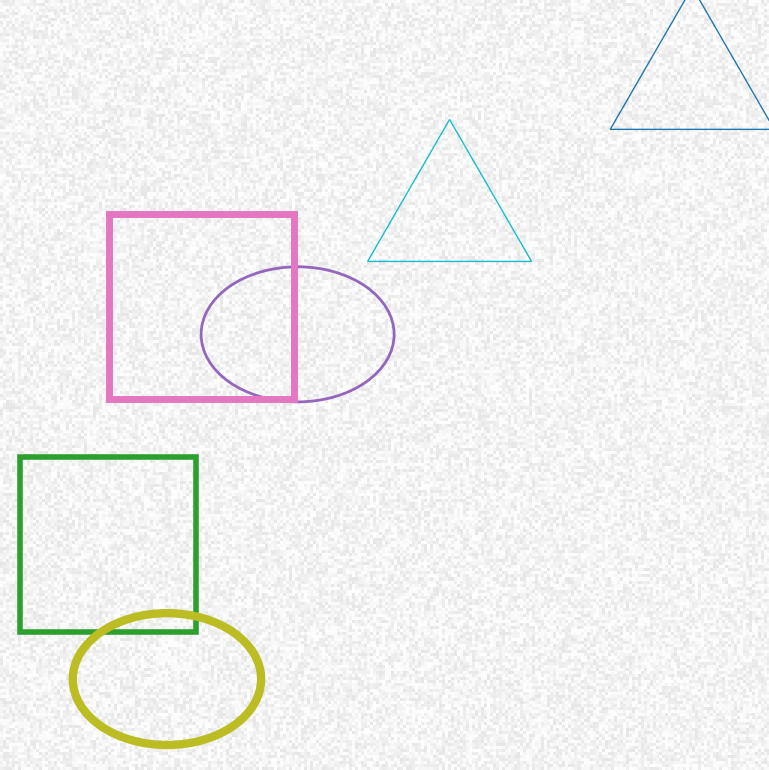[{"shape": "triangle", "thickness": 0.5, "radius": 0.61, "center": [0.899, 0.893]}, {"shape": "square", "thickness": 2, "radius": 0.57, "center": [0.14, 0.292]}, {"shape": "oval", "thickness": 1, "radius": 0.63, "center": [0.387, 0.566]}, {"shape": "square", "thickness": 2.5, "radius": 0.6, "center": [0.262, 0.602]}, {"shape": "oval", "thickness": 3, "radius": 0.61, "center": [0.217, 0.118]}, {"shape": "triangle", "thickness": 0.5, "radius": 0.61, "center": [0.584, 0.722]}]